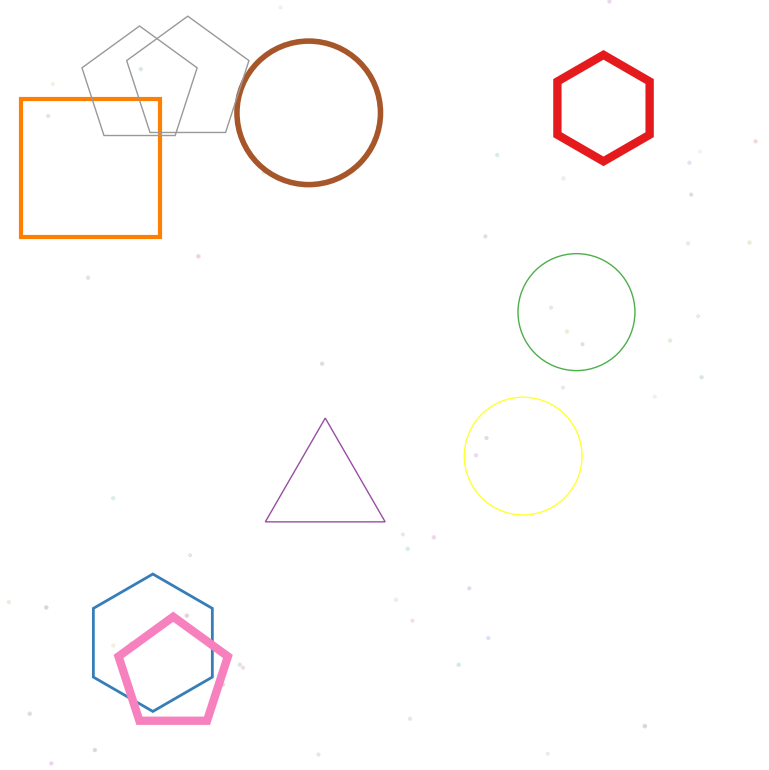[{"shape": "hexagon", "thickness": 3, "radius": 0.35, "center": [0.784, 0.86]}, {"shape": "hexagon", "thickness": 1, "radius": 0.45, "center": [0.199, 0.165]}, {"shape": "circle", "thickness": 0.5, "radius": 0.38, "center": [0.749, 0.595]}, {"shape": "triangle", "thickness": 0.5, "radius": 0.45, "center": [0.422, 0.367]}, {"shape": "square", "thickness": 1.5, "radius": 0.45, "center": [0.118, 0.782]}, {"shape": "circle", "thickness": 0.5, "radius": 0.38, "center": [0.679, 0.408]}, {"shape": "circle", "thickness": 2, "radius": 0.47, "center": [0.401, 0.853]}, {"shape": "pentagon", "thickness": 3, "radius": 0.37, "center": [0.225, 0.124]}, {"shape": "pentagon", "thickness": 0.5, "radius": 0.39, "center": [0.181, 0.888]}, {"shape": "pentagon", "thickness": 0.5, "radius": 0.42, "center": [0.244, 0.895]}]